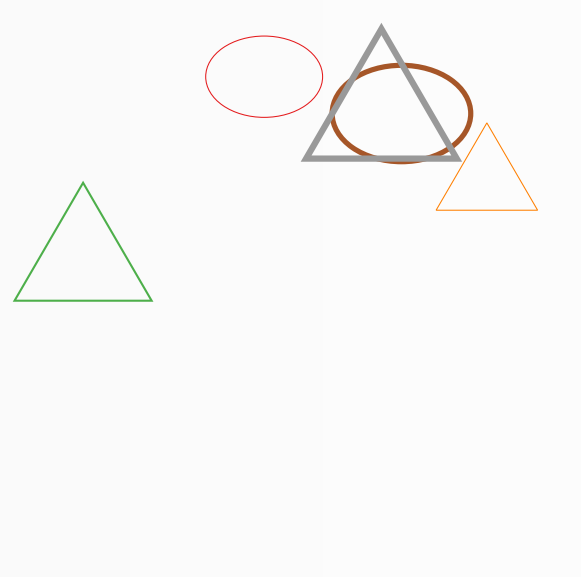[{"shape": "oval", "thickness": 0.5, "radius": 0.5, "center": [0.454, 0.866]}, {"shape": "triangle", "thickness": 1, "radius": 0.68, "center": [0.143, 0.547]}, {"shape": "triangle", "thickness": 0.5, "radius": 0.5, "center": [0.838, 0.686]}, {"shape": "oval", "thickness": 2.5, "radius": 0.6, "center": [0.691, 0.803]}, {"shape": "triangle", "thickness": 3, "radius": 0.75, "center": [0.656, 0.799]}]